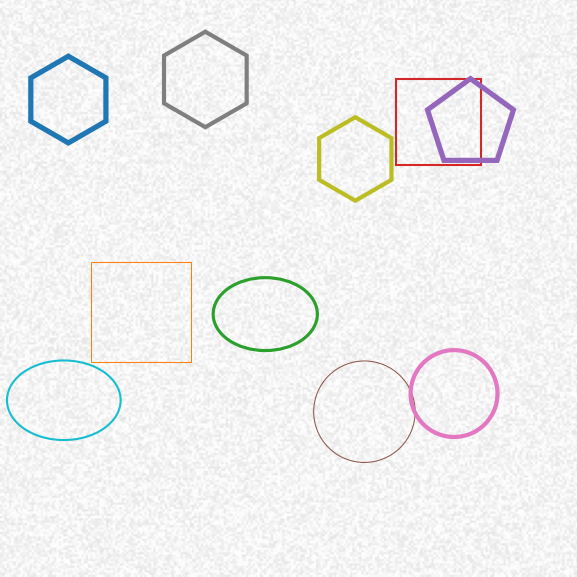[{"shape": "hexagon", "thickness": 2.5, "radius": 0.38, "center": [0.118, 0.827]}, {"shape": "square", "thickness": 0.5, "radius": 0.43, "center": [0.244, 0.459]}, {"shape": "oval", "thickness": 1.5, "radius": 0.45, "center": [0.459, 0.455]}, {"shape": "square", "thickness": 1, "radius": 0.37, "center": [0.759, 0.788]}, {"shape": "pentagon", "thickness": 2.5, "radius": 0.39, "center": [0.815, 0.785]}, {"shape": "circle", "thickness": 0.5, "radius": 0.44, "center": [0.631, 0.286]}, {"shape": "circle", "thickness": 2, "radius": 0.38, "center": [0.786, 0.318]}, {"shape": "hexagon", "thickness": 2, "radius": 0.41, "center": [0.356, 0.862]}, {"shape": "hexagon", "thickness": 2, "radius": 0.36, "center": [0.615, 0.724]}, {"shape": "oval", "thickness": 1, "radius": 0.49, "center": [0.11, 0.306]}]